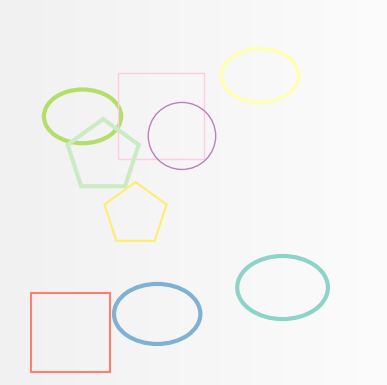[{"shape": "oval", "thickness": 3, "radius": 0.59, "center": [0.729, 0.253]}, {"shape": "oval", "thickness": 2.5, "radius": 0.5, "center": [0.671, 0.804]}, {"shape": "square", "thickness": 1.5, "radius": 0.51, "center": [0.182, 0.136]}, {"shape": "oval", "thickness": 3, "radius": 0.56, "center": [0.406, 0.185]}, {"shape": "oval", "thickness": 3, "radius": 0.5, "center": [0.213, 0.698]}, {"shape": "square", "thickness": 1, "radius": 0.55, "center": [0.415, 0.698]}, {"shape": "circle", "thickness": 1, "radius": 0.44, "center": [0.47, 0.647]}, {"shape": "pentagon", "thickness": 3, "radius": 0.48, "center": [0.266, 0.594]}, {"shape": "pentagon", "thickness": 1.5, "radius": 0.42, "center": [0.35, 0.443]}]